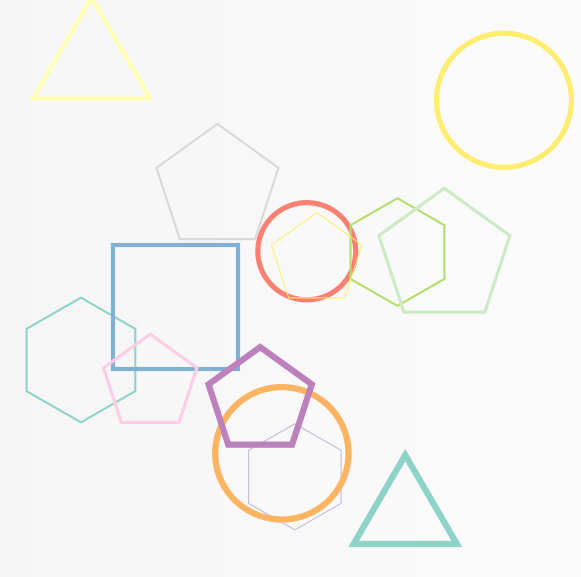[{"shape": "triangle", "thickness": 3, "radius": 0.51, "center": [0.697, 0.108]}, {"shape": "hexagon", "thickness": 1, "radius": 0.54, "center": [0.139, 0.376]}, {"shape": "triangle", "thickness": 2, "radius": 0.58, "center": [0.158, 0.887]}, {"shape": "hexagon", "thickness": 0.5, "radius": 0.46, "center": [0.507, 0.173]}, {"shape": "circle", "thickness": 2.5, "radius": 0.42, "center": [0.528, 0.564]}, {"shape": "square", "thickness": 2, "radius": 0.54, "center": [0.302, 0.467]}, {"shape": "circle", "thickness": 3, "radius": 0.57, "center": [0.485, 0.214]}, {"shape": "hexagon", "thickness": 1, "radius": 0.47, "center": [0.684, 0.563]}, {"shape": "pentagon", "thickness": 1.5, "radius": 0.42, "center": [0.258, 0.336]}, {"shape": "pentagon", "thickness": 1, "radius": 0.55, "center": [0.374, 0.674]}, {"shape": "pentagon", "thickness": 3, "radius": 0.47, "center": [0.448, 0.305]}, {"shape": "pentagon", "thickness": 1.5, "radius": 0.59, "center": [0.765, 0.555]}, {"shape": "pentagon", "thickness": 0.5, "radius": 0.41, "center": [0.545, 0.549]}, {"shape": "circle", "thickness": 2.5, "radius": 0.58, "center": [0.867, 0.825]}]